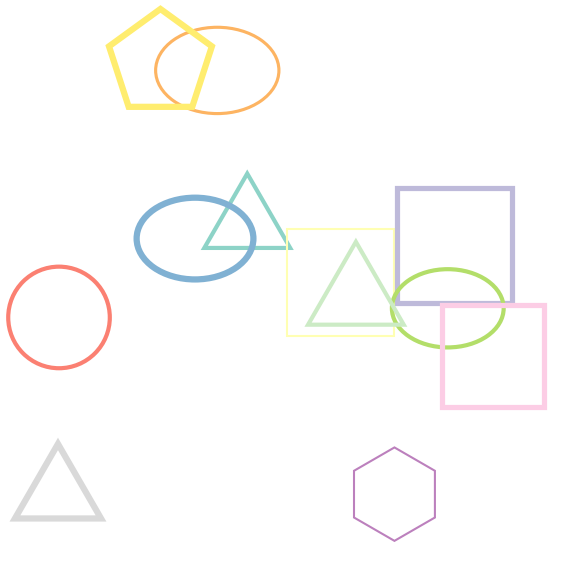[{"shape": "triangle", "thickness": 2, "radius": 0.43, "center": [0.428, 0.613]}, {"shape": "square", "thickness": 1, "radius": 0.46, "center": [0.59, 0.51]}, {"shape": "square", "thickness": 2.5, "radius": 0.5, "center": [0.788, 0.575]}, {"shape": "circle", "thickness": 2, "radius": 0.44, "center": [0.102, 0.449]}, {"shape": "oval", "thickness": 3, "radius": 0.51, "center": [0.338, 0.586]}, {"shape": "oval", "thickness": 1.5, "radius": 0.53, "center": [0.376, 0.877]}, {"shape": "oval", "thickness": 2, "radius": 0.48, "center": [0.775, 0.465]}, {"shape": "square", "thickness": 2.5, "radius": 0.44, "center": [0.854, 0.383]}, {"shape": "triangle", "thickness": 3, "radius": 0.43, "center": [0.1, 0.144]}, {"shape": "hexagon", "thickness": 1, "radius": 0.4, "center": [0.683, 0.143]}, {"shape": "triangle", "thickness": 2, "radius": 0.48, "center": [0.616, 0.485]}, {"shape": "pentagon", "thickness": 3, "radius": 0.47, "center": [0.278, 0.89]}]